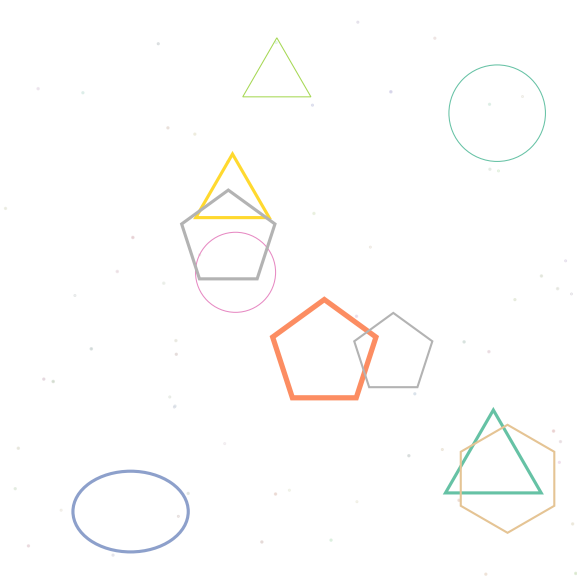[{"shape": "triangle", "thickness": 1.5, "radius": 0.48, "center": [0.854, 0.193]}, {"shape": "circle", "thickness": 0.5, "radius": 0.42, "center": [0.861, 0.803]}, {"shape": "pentagon", "thickness": 2.5, "radius": 0.47, "center": [0.562, 0.386]}, {"shape": "oval", "thickness": 1.5, "radius": 0.5, "center": [0.226, 0.113]}, {"shape": "circle", "thickness": 0.5, "radius": 0.35, "center": [0.408, 0.528]}, {"shape": "triangle", "thickness": 0.5, "radius": 0.34, "center": [0.479, 0.866]}, {"shape": "triangle", "thickness": 1.5, "radius": 0.37, "center": [0.403, 0.659]}, {"shape": "hexagon", "thickness": 1, "radius": 0.47, "center": [0.879, 0.17]}, {"shape": "pentagon", "thickness": 1.5, "radius": 0.42, "center": [0.395, 0.585]}, {"shape": "pentagon", "thickness": 1, "radius": 0.36, "center": [0.681, 0.386]}]